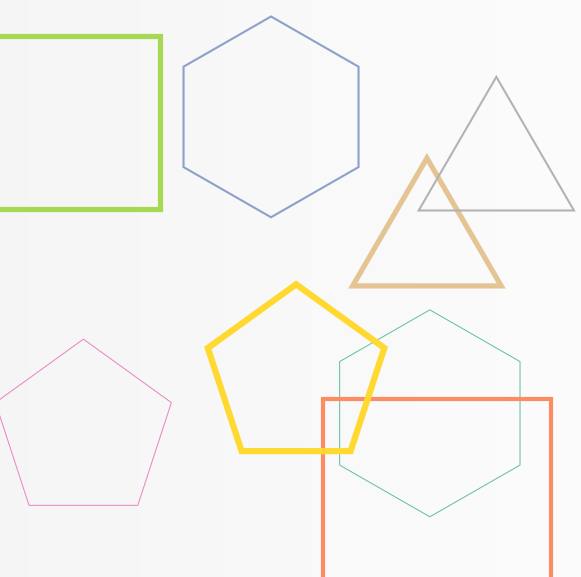[{"shape": "hexagon", "thickness": 0.5, "radius": 0.9, "center": [0.739, 0.283]}, {"shape": "square", "thickness": 2, "radius": 0.98, "center": [0.752, 0.113]}, {"shape": "hexagon", "thickness": 1, "radius": 0.87, "center": [0.466, 0.797]}, {"shape": "pentagon", "thickness": 0.5, "radius": 0.8, "center": [0.144, 0.253]}, {"shape": "square", "thickness": 2.5, "radius": 0.75, "center": [0.125, 0.787]}, {"shape": "pentagon", "thickness": 3, "radius": 0.8, "center": [0.509, 0.347]}, {"shape": "triangle", "thickness": 2.5, "radius": 0.74, "center": [0.735, 0.578]}, {"shape": "triangle", "thickness": 1, "radius": 0.77, "center": [0.854, 0.712]}]